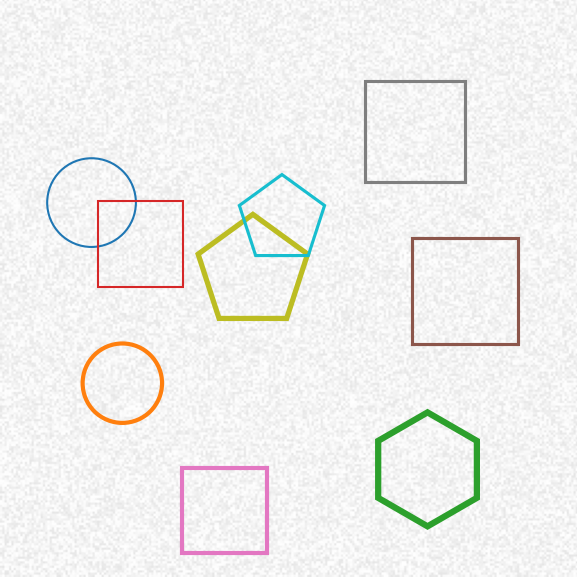[{"shape": "circle", "thickness": 1, "radius": 0.38, "center": [0.159, 0.648]}, {"shape": "circle", "thickness": 2, "radius": 0.34, "center": [0.212, 0.336]}, {"shape": "hexagon", "thickness": 3, "radius": 0.49, "center": [0.74, 0.186]}, {"shape": "square", "thickness": 1, "radius": 0.37, "center": [0.243, 0.577]}, {"shape": "square", "thickness": 1.5, "radius": 0.46, "center": [0.805, 0.496]}, {"shape": "square", "thickness": 2, "radius": 0.36, "center": [0.389, 0.115]}, {"shape": "square", "thickness": 1.5, "radius": 0.44, "center": [0.719, 0.771]}, {"shape": "pentagon", "thickness": 2.5, "radius": 0.5, "center": [0.438, 0.528]}, {"shape": "pentagon", "thickness": 1.5, "radius": 0.39, "center": [0.488, 0.619]}]